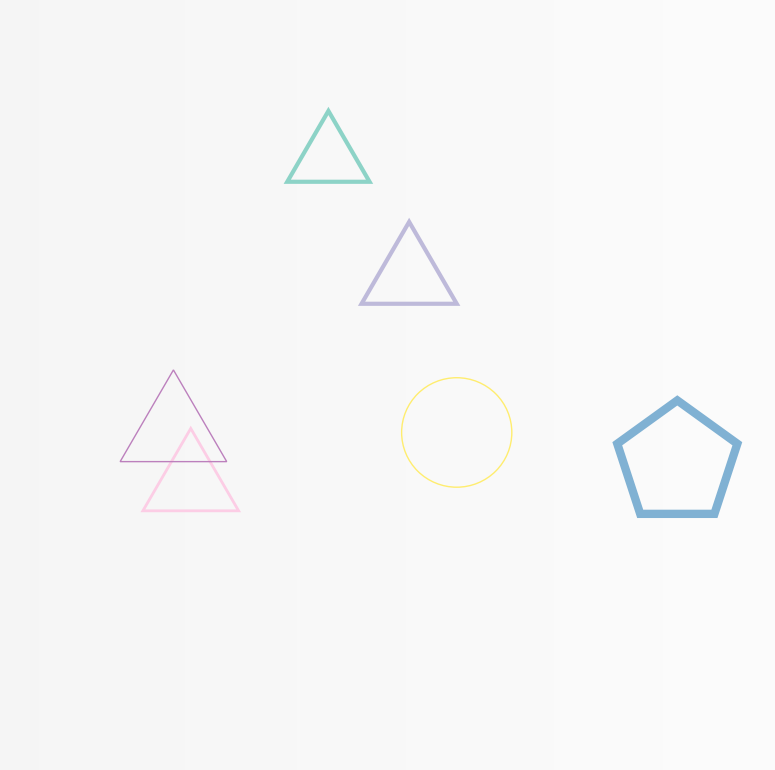[{"shape": "triangle", "thickness": 1.5, "radius": 0.31, "center": [0.424, 0.795]}, {"shape": "triangle", "thickness": 1.5, "radius": 0.35, "center": [0.528, 0.641]}, {"shape": "pentagon", "thickness": 3, "radius": 0.41, "center": [0.874, 0.399]}, {"shape": "triangle", "thickness": 1, "radius": 0.36, "center": [0.246, 0.372]}, {"shape": "triangle", "thickness": 0.5, "radius": 0.4, "center": [0.224, 0.44]}, {"shape": "circle", "thickness": 0.5, "radius": 0.36, "center": [0.589, 0.438]}]